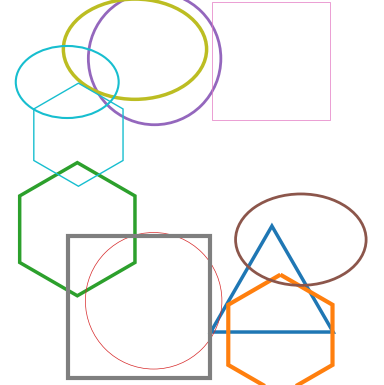[{"shape": "triangle", "thickness": 2.5, "radius": 0.92, "center": [0.706, 0.229]}, {"shape": "hexagon", "thickness": 3, "radius": 0.78, "center": [0.728, 0.13]}, {"shape": "hexagon", "thickness": 2.5, "radius": 0.86, "center": [0.201, 0.405]}, {"shape": "circle", "thickness": 0.5, "radius": 0.89, "center": [0.399, 0.219]}, {"shape": "circle", "thickness": 2, "radius": 0.86, "center": [0.402, 0.848]}, {"shape": "oval", "thickness": 2, "radius": 0.85, "center": [0.781, 0.378]}, {"shape": "square", "thickness": 0.5, "radius": 0.77, "center": [0.704, 0.842]}, {"shape": "square", "thickness": 3, "radius": 0.92, "center": [0.361, 0.203]}, {"shape": "oval", "thickness": 2.5, "radius": 0.93, "center": [0.351, 0.872]}, {"shape": "oval", "thickness": 1.5, "radius": 0.67, "center": [0.175, 0.787]}, {"shape": "hexagon", "thickness": 1, "radius": 0.67, "center": [0.204, 0.65]}]